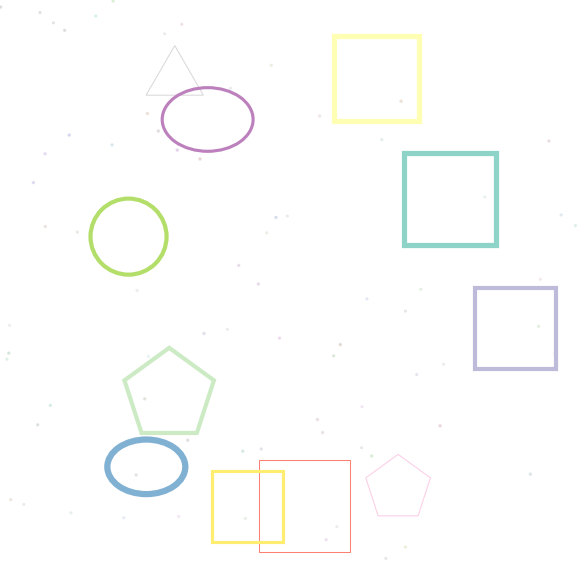[{"shape": "square", "thickness": 2.5, "radius": 0.4, "center": [0.78, 0.655]}, {"shape": "square", "thickness": 2.5, "radius": 0.37, "center": [0.651, 0.863]}, {"shape": "square", "thickness": 2, "radius": 0.35, "center": [0.892, 0.43]}, {"shape": "square", "thickness": 0.5, "radius": 0.4, "center": [0.527, 0.123]}, {"shape": "oval", "thickness": 3, "radius": 0.34, "center": [0.253, 0.191]}, {"shape": "circle", "thickness": 2, "radius": 0.33, "center": [0.223, 0.589]}, {"shape": "pentagon", "thickness": 0.5, "radius": 0.29, "center": [0.689, 0.154]}, {"shape": "triangle", "thickness": 0.5, "radius": 0.29, "center": [0.303, 0.863]}, {"shape": "oval", "thickness": 1.5, "radius": 0.39, "center": [0.36, 0.792]}, {"shape": "pentagon", "thickness": 2, "radius": 0.41, "center": [0.293, 0.315]}, {"shape": "square", "thickness": 1.5, "radius": 0.3, "center": [0.428, 0.122]}]